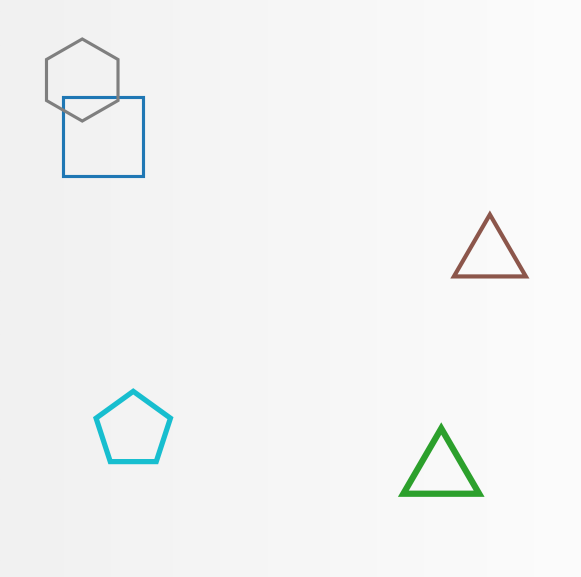[{"shape": "square", "thickness": 1.5, "radius": 0.34, "center": [0.177, 0.763]}, {"shape": "triangle", "thickness": 3, "radius": 0.38, "center": [0.759, 0.182]}, {"shape": "triangle", "thickness": 2, "radius": 0.36, "center": [0.843, 0.556]}, {"shape": "hexagon", "thickness": 1.5, "radius": 0.36, "center": [0.142, 0.861]}, {"shape": "pentagon", "thickness": 2.5, "radius": 0.34, "center": [0.229, 0.254]}]